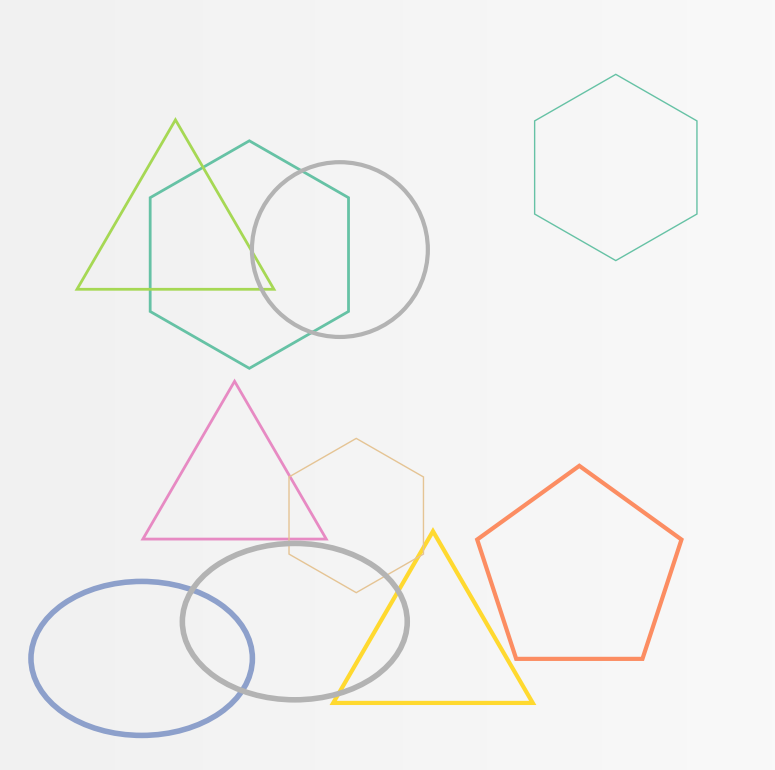[{"shape": "hexagon", "thickness": 0.5, "radius": 0.6, "center": [0.795, 0.783]}, {"shape": "hexagon", "thickness": 1, "radius": 0.74, "center": [0.322, 0.669]}, {"shape": "pentagon", "thickness": 1.5, "radius": 0.69, "center": [0.748, 0.256]}, {"shape": "oval", "thickness": 2, "radius": 0.71, "center": [0.183, 0.145]}, {"shape": "triangle", "thickness": 1, "radius": 0.68, "center": [0.303, 0.368]}, {"shape": "triangle", "thickness": 1, "radius": 0.73, "center": [0.226, 0.698]}, {"shape": "triangle", "thickness": 1.5, "radius": 0.74, "center": [0.559, 0.161]}, {"shape": "hexagon", "thickness": 0.5, "radius": 0.5, "center": [0.46, 0.33]}, {"shape": "oval", "thickness": 2, "radius": 0.73, "center": [0.38, 0.193]}, {"shape": "circle", "thickness": 1.5, "radius": 0.57, "center": [0.439, 0.676]}]